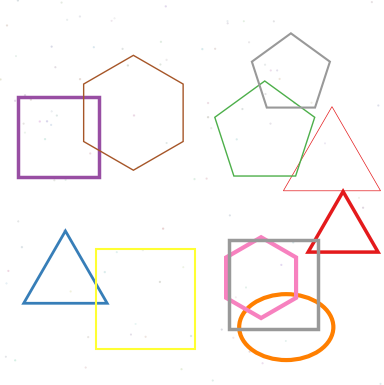[{"shape": "triangle", "thickness": 2.5, "radius": 0.52, "center": [0.891, 0.398]}, {"shape": "triangle", "thickness": 0.5, "radius": 0.73, "center": [0.862, 0.577]}, {"shape": "triangle", "thickness": 2, "radius": 0.63, "center": [0.17, 0.275]}, {"shape": "pentagon", "thickness": 1, "radius": 0.68, "center": [0.688, 0.653]}, {"shape": "square", "thickness": 2.5, "radius": 0.52, "center": [0.152, 0.644]}, {"shape": "oval", "thickness": 3, "radius": 0.61, "center": [0.744, 0.15]}, {"shape": "square", "thickness": 1.5, "radius": 0.65, "center": [0.378, 0.224]}, {"shape": "hexagon", "thickness": 1, "radius": 0.75, "center": [0.346, 0.707]}, {"shape": "hexagon", "thickness": 3, "radius": 0.52, "center": [0.678, 0.279]}, {"shape": "square", "thickness": 2.5, "radius": 0.58, "center": [0.711, 0.262]}, {"shape": "pentagon", "thickness": 1.5, "radius": 0.53, "center": [0.756, 0.807]}]